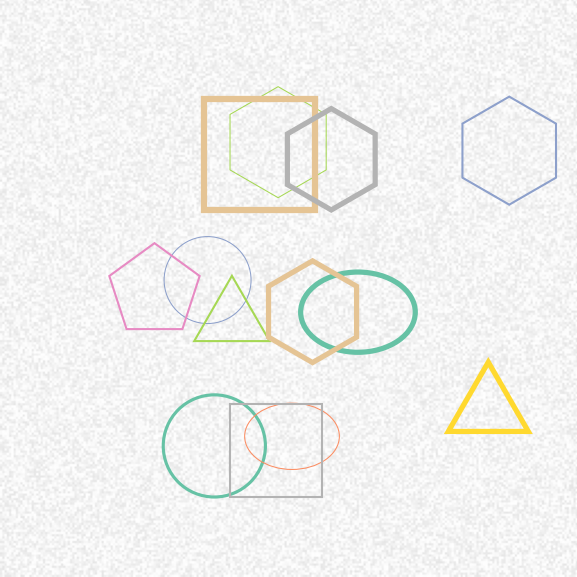[{"shape": "oval", "thickness": 2.5, "radius": 0.5, "center": [0.62, 0.459]}, {"shape": "circle", "thickness": 1.5, "radius": 0.44, "center": [0.371, 0.227]}, {"shape": "oval", "thickness": 0.5, "radius": 0.41, "center": [0.506, 0.244]}, {"shape": "hexagon", "thickness": 1, "radius": 0.47, "center": [0.882, 0.738]}, {"shape": "circle", "thickness": 0.5, "radius": 0.38, "center": [0.359, 0.514]}, {"shape": "pentagon", "thickness": 1, "radius": 0.41, "center": [0.268, 0.496]}, {"shape": "triangle", "thickness": 1, "radius": 0.38, "center": [0.402, 0.446]}, {"shape": "hexagon", "thickness": 0.5, "radius": 0.48, "center": [0.482, 0.753]}, {"shape": "triangle", "thickness": 2.5, "radius": 0.4, "center": [0.846, 0.292]}, {"shape": "hexagon", "thickness": 2.5, "radius": 0.44, "center": [0.541, 0.459]}, {"shape": "square", "thickness": 3, "radius": 0.48, "center": [0.45, 0.731]}, {"shape": "hexagon", "thickness": 2.5, "radius": 0.44, "center": [0.574, 0.723]}, {"shape": "square", "thickness": 1, "radius": 0.4, "center": [0.478, 0.219]}]